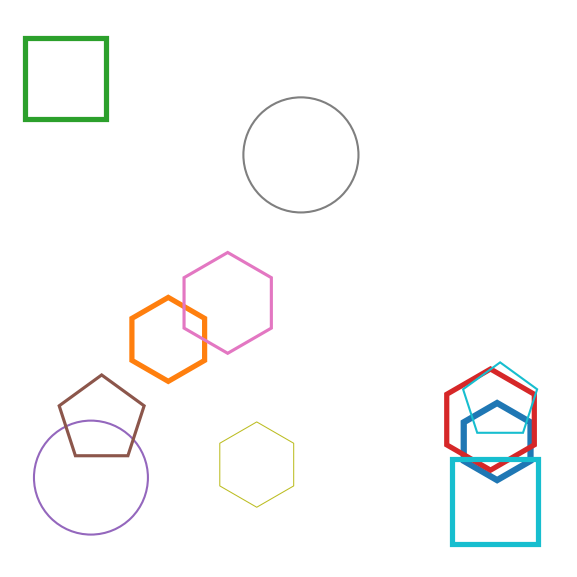[{"shape": "hexagon", "thickness": 3, "radius": 0.33, "center": [0.861, 0.235]}, {"shape": "hexagon", "thickness": 2.5, "radius": 0.36, "center": [0.291, 0.411]}, {"shape": "square", "thickness": 2.5, "radius": 0.35, "center": [0.114, 0.863]}, {"shape": "hexagon", "thickness": 2.5, "radius": 0.44, "center": [0.849, 0.273]}, {"shape": "circle", "thickness": 1, "radius": 0.49, "center": [0.157, 0.172]}, {"shape": "pentagon", "thickness": 1.5, "radius": 0.39, "center": [0.176, 0.273]}, {"shape": "hexagon", "thickness": 1.5, "radius": 0.44, "center": [0.394, 0.475]}, {"shape": "circle", "thickness": 1, "radius": 0.5, "center": [0.521, 0.731]}, {"shape": "hexagon", "thickness": 0.5, "radius": 0.37, "center": [0.445, 0.195]}, {"shape": "square", "thickness": 2.5, "radius": 0.37, "center": [0.857, 0.131]}, {"shape": "pentagon", "thickness": 1, "radius": 0.34, "center": [0.866, 0.304]}]